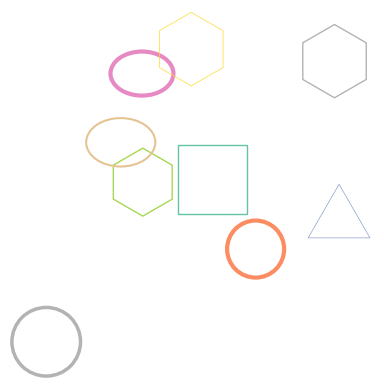[{"shape": "square", "thickness": 1, "radius": 0.45, "center": [0.551, 0.534]}, {"shape": "circle", "thickness": 3, "radius": 0.37, "center": [0.664, 0.353]}, {"shape": "triangle", "thickness": 0.5, "radius": 0.46, "center": [0.881, 0.429]}, {"shape": "oval", "thickness": 3, "radius": 0.41, "center": [0.369, 0.809]}, {"shape": "hexagon", "thickness": 1, "radius": 0.44, "center": [0.371, 0.527]}, {"shape": "hexagon", "thickness": 0.5, "radius": 0.48, "center": [0.497, 0.872]}, {"shape": "oval", "thickness": 1.5, "radius": 0.45, "center": [0.314, 0.63]}, {"shape": "hexagon", "thickness": 1, "radius": 0.48, "center": [0.869, 0.841]}, {"shape": "circle", "thickness": 2.5, "radius": 0.45, "center": [0.12, 0.112]}]